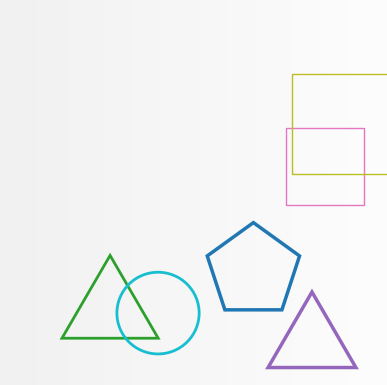[{"shape": "pentagon", "thickness": 2.5, "radius": 0.63, "center": [0.654, 0.297]}, {"shape": "triangle", "thickness": 2, "radius": 0.72, "center": [0.284, 0.193]}, {"shape": "triangle", "thickness": 2.5, "radius": 0.65, "center": [0.805, 0.111]}, {"shape": "square", "thickness": 1, "radius": 0.5, "center": [0.839, 0.567]}, {"shape": "square", "thickness": 1, "radius": 0.65, "center": [0.883, 0.679]}, {"shape": "circle", "thickness": 2, "radius": 0.53, "center": [0.408, 0.187]}]